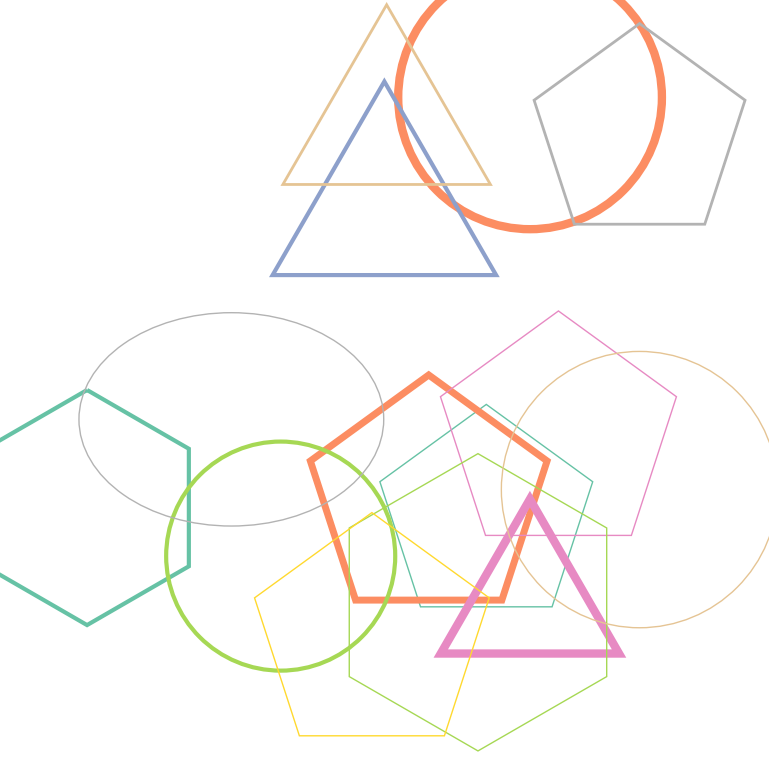[{"shape": "hexagon", "thickness": 1.5, "radius": 0.76, "center": [0.113, 0.341]}, {"shape": "pentagon", "thickness": 0.5, "radius": 0.73, "center": [0.632, 0.329]}, {"shape": "circle", "thickness": 3, "radius": 0.86, "center": [0.688, 0.874]}, {"shape": "pentagon", "thickness": 2.5, "radius": 0.81, "center": [0.557, 0.351]}, {"shape": "triangle", "thickness": 1.5, "radius": 0.84, "center": [0.499, 0.727]}, {"shape": "triangle", "thickness": 3, "radius": 0.67, "center": [0.688, 0.218]}, {"shape": "pentagon", "thickness": 0.5, "radius": 0.81, "center": [0.725, 0.435]}, {"shape": "hexagon", "thickness": 0.5, "radius": 0.97, "center": [0.621, 0.218]}, {"shape": "circle", "thickness": 1.5, "radius": 0.74, "center": [0.365, 0.278]}, {"shape": "pentagon", "thickness": 0.5, "radius": 0.8, "center": [0.483, 0.174]}, {"shape": "circle", "thickness": 0.5, "radius": 0.9, "center": [0.831, 0.364]}, {"shape": "triangle", "thickness": 1, "radius": 0.78, "center": [0.502, 0.838]}, {"shape": "oval", "thickness": 0.5, "radius": 0.99, "center": [0.3, 0.455]}, {"shape": "pentagon", "thickness": 1, "radius": 0.72, "center": [0.831, 0.825]}]